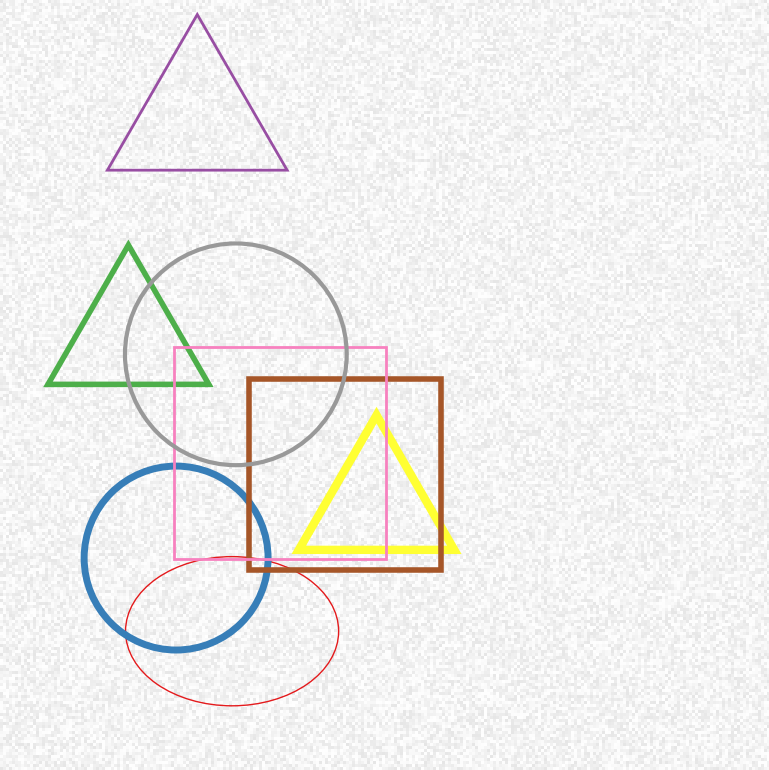[{"shape": "oval", "thickness": 0.5, "radius": 0.69, "center": [0.301, 0.18]}, {"shape": "circle", "thickness": 2.5, "radius": 0.6, "center": [0.229, 0.275]}, {"shape": "triangle", "thickness": 2, "radius": 0.6, "center": [0.167, 0.561]}, {"shape": "triangle", "thickness": 1, "radius": 0.67, "center": [0.256, 0.846]}, {"shape": "triangle", "thickness": 3, "radius": 0.58, "center": [0.489, 0.344]}, {"shape": "square", "thickness": 2, "radius": 0.62, "center": [0.448, 0.383]}, {"shape": "square", "thickness": 1, "radius": 0.69, "center": [0.363, 0.412]}, {"shape": "circle", "thickness": 1.5, "radius": 0.72, "center": [0.306, 0.54]}]